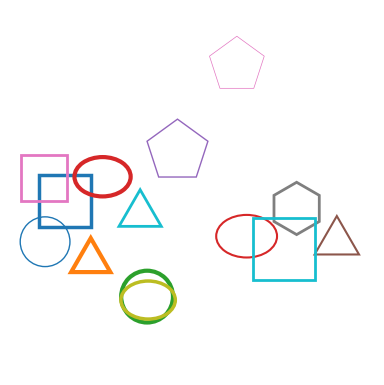[{"shape": "circle", "thickness": 1, "radius": 0.32, "center": [0.117, 0.372]}, {"shape": "square", "thickness": 2.5, "radius": 0.34, "center": [0.169, 0.479]}, {"shape": "triangle", "thickness": 3, "radius": 0.29, "center": [0.236, 0.323]}, {"shape": "circle", "thickness": 3, "radius": 0.34, "center": [0.382, 0.23]}, {"shape": "oval", "thickness": 1.5, "radius": 0.4, "center": [0.641, 0.386]}, {"shape": "oval", "thickness": 3, "radius": 0.36, "center": [0.266, 0.541]}, {"shape": "pentagon", "thickness": 1, "radius": 0.42, "center": [0.461, 0.607]}, {"shape": "triangle", "thickness": 1.5, "radius": 0.33, "center": [0.875, 0.372]}, {"shape": "square", "thickness": 2, "radius": 0.3, "center": [0.114, 0.538]}, {"shape": "pentagon", "thickness": 0.5, "radius": 0.37, "center": [0.615, 0.831]}, {"shape": "hexagon", "thickness": 2, "radius": 0.34, "center": [0.77, 0.459]}, {"shape": "oval", "thickness": 2.5, "radius": 0.35, "center": [0.385, 0.221]}, {"shape": "triangle", "thickness": 2, "radius": 0.32, "center": [0.364, 0.444]}, {"shape": "square", "thickness": 2, "radius": 0.41, "center": [0.738, 0.353]}]